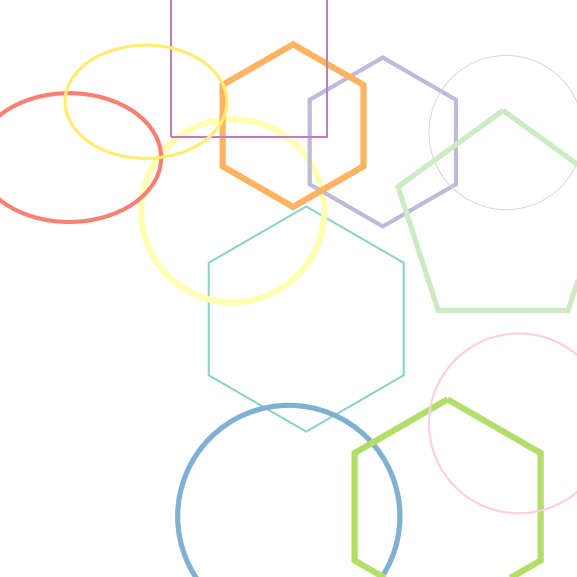[{"shape": "hexagon", "thickness": 1, "radius": 0.97, "center": [0.53, 0.447]}, {"shape": "circle", "thickness": 3, "radius": 0.79, "center": [0.403, 0.634]}, {"shape": "hexagon", "thickness": 2, "radius": 0.73, "center": [0.663, 0.753]}, {"shape": "oval", "thickness": 2, "radius": 0.8, "center": [0.12, 0.726]}, {"shape": "circle", "thickness": 2.5, "radius": 0.96, "center": [0.5, 0.105]}, {"shape": "hexagon", "thickness": 3, "radius": 0.7, "center": [0.507, 0.782]}, {"shape": "hexagon", "thickness": 3, "radius": 0.93, "center": [0.775, 0.122]}, {"shape": "circle", "thickness": 1, "radius": 0.78, "center": [0.898, 0.266]}, {"shape": "circle", "thickness": 0.5, "radius": 0.67, "center": [0.876, 0.77]}, {"shape": "square", "thickness": 1, "radius": 0.67, "center": [0.432, 0.897]}, {"shape": "pentagon", "thickness": 2.5, "radius": 0.96, "center": [0.871, 0.616]}, {"shape": "oval", "thickness": 1.5, "radius": 0.7, "center": [0.253, 0.823]}]